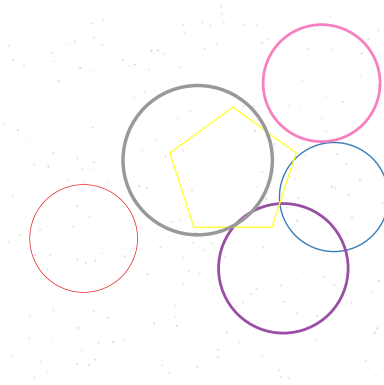[{"shape": "circle", "thickness": 0.5, "radius": 0.7, "center": [0.217, 0.381]}, {"shape": "circle", "thickness": 1, "radius": 0.71, "center": [0.868, 0.488]}, {"shape": "circle", "thickness": 2, "radius": 0.84, "center": [0.736, 0.303]}, {"shape": "pentagon", "thickness": 1, "radius": 0.86, "center": [0.605, 0.549]}, {"shape": "circle", "thickness": 2, "radius": 0.76, "center": [0.835, 0.784]}, {"shape": "circle", "thickness": 2.5, "radius": 0.97, "center": [0.513, 0.584]}]